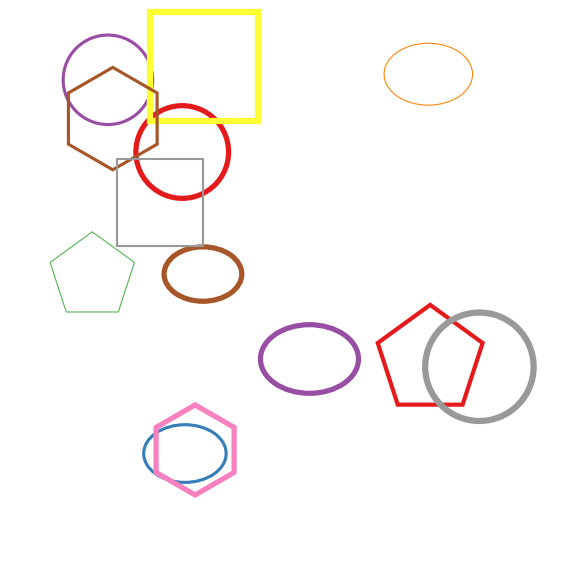[{"shape": "circle", "thickness": 2.5, "radius": 0.4, "center": [0.316, 0.736]}, {"shape": "pentagon", "thickness": 2, "radius": 0.48, "center": [0.745, 0.376]}, {"shape": "oval", "thickness": 1.5, "radius": 0.36, "center": [0.32, 0.214]}, {"shape": "pentagon", "thickness": 0.5, "radius": 0.38, "center": [0.16, 0.521]}, {"shape": "circle", "thickness": 1.5, "radius": 0.39, "center": [0.187, 0.861]}, {"shape": "oval", "thickness": 2.5, "radius": 0.42, "center": [0.536, 0.377]}, {"shape": "oval", "thickness": 0.5, "radius": 0.38, "center": [0.742, 0.871]}, {"shape": "square", "thickness": 3, "radius": 0.47, "center": [0.353, 0.884]}, {"shape": "hexagon", "thickness": 1.5, "radius": 0.44, "center": [0.195, 0.794]}, {"shape": "oval", "thickness": 2.5, "radius": 0.34, "center": [0.351, 0.525]}, {"shape": "hexagon", "thickness": 2.5, "radius": 0.39, "center": [0.338, 0.22]}, {"shape": "circle", "thickness": 3, "radius": 0.47, "center": [0.83, 0.364]}, {"shape": "square", "thickness": 1, "radius": 0.37, "center": [0.277, 0.648]}]